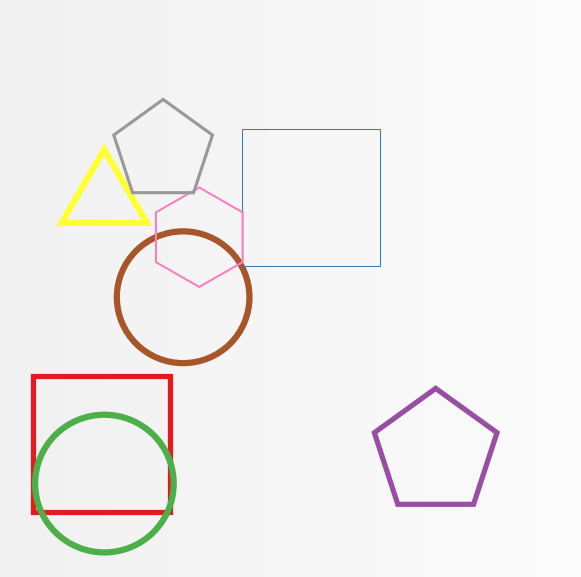[{"shape": "square", "thickness": 2.5, "radius": 0.59, "center": [0.175, 0.231]}, {"shape": "square", "thickness": 0.5, "radius": 0.59, "center": [0.535, 0.657]}, {"shape": "circle", "thickness": 3, "radius": 0.6, "center": [0.18, 0.162]}, {"shape": "pentagon", "thickness": 2.5, "radius": 0.55, "center": [0.75, 0.216]}, {"shape": "triangle", "thickness": 3, "radius": 0.42, "center": [0.179, 0.656]}, {"shape": "circle", "thickness": 3, "radius": 0.57, "center": [0.315, 0.484]}, {"shape": "hexagon", "thickness": 1, "radius": 0.43, "center": [0.343, 0.588]}, {"shape": "pentagon", "thickness": 1.5, "radius": 0.45, "center": [0.281, 0.738]}]